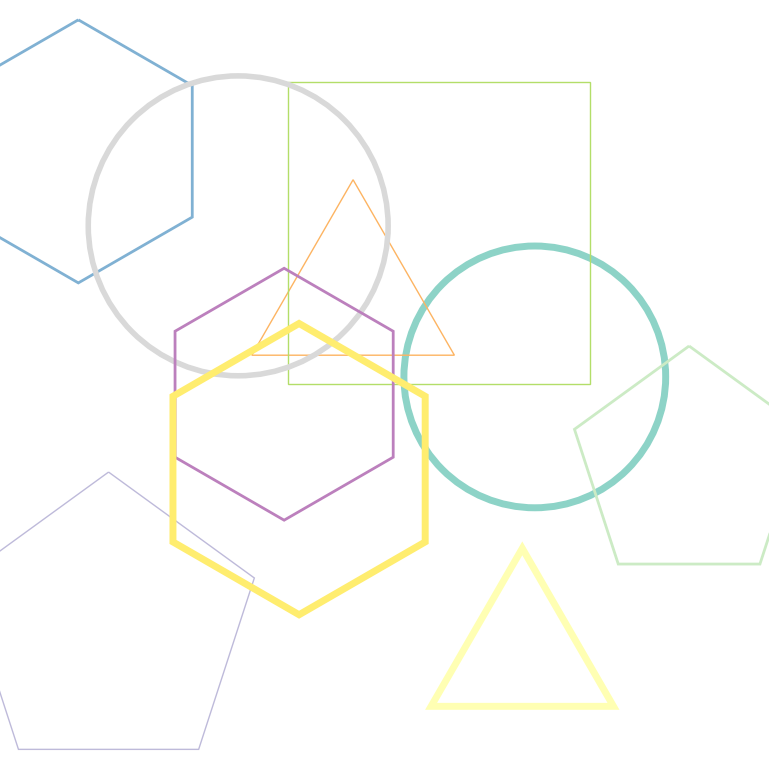[{"shape": "circle", "thickness": 2.5, "radius": 0.85, "center": [0.695, 0.511]}, {"shape": "triangle", "thickness": 2.5, "radius": 0.68, "center": [0.678, 0.151]}, {"shape": "pentagon", "thickness": 0.5, "radius": 1.0, "center": [0.141, 0.188]}, {"shape": "hexagon", "thickness": 1, "radius": 0.85, "center": [0.102, 0.803]}, {"shape": "triangle", "thickness": 0.5, "radius": 0.76, "center": [0.459, 0.615]}, {"shape": "square", "thickness": 0.5, "radius": 0.98, "center": [0.57, 0.697]}, {"shape": "circle", "thickness": 2, "radius": 0.97, "center": [0.309, 0.707]}, {"shape": "hexagon", "thickness": 1, "radius": 0.82, "center": [0.369, 0.488]}, {"shape": "pentagon", "thickness": 1, "radius": 0.78, "center": [0.895, 0.394]}, {"shape": "hexagon", "thickness": 2.5, "radius": 0.95, "center": [0.388, 0.391]}]